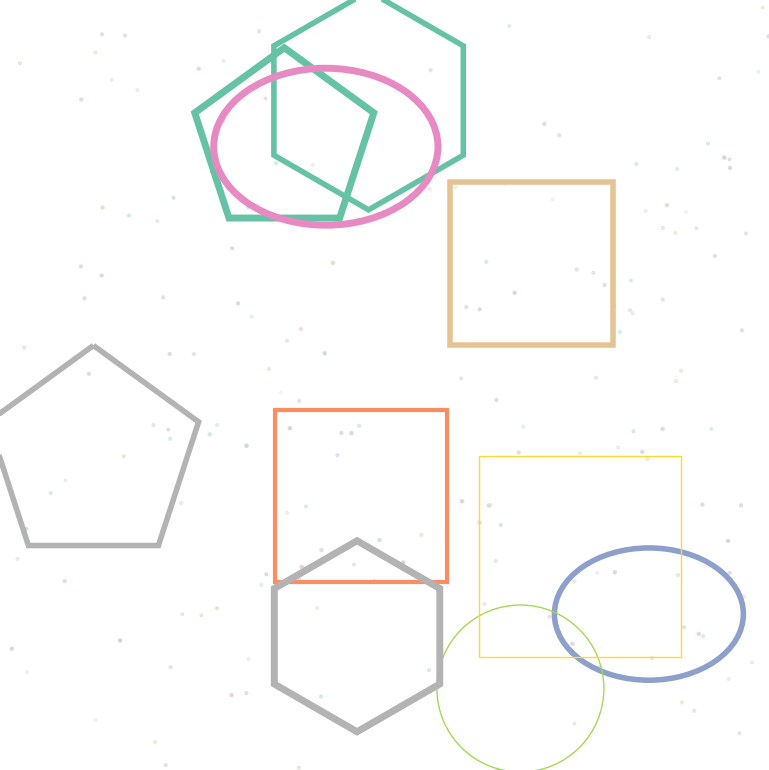[{"shape": "hexagon", "thickness": 2, "radius": 0.71, "center": [0.479, 0.869]}, {"shape": "pentagon", "thickness": 2.5, "radius": 0.61, "center": [0.369, 0.816]}, {"shape": "square", "thickness": 1.5, "radius": 0.56, "center": [0.469, 0.356]}, {"shape": "oval", "thickness": 2, "radius": 0.61, "center": [0.843, 0.202]}, {"shape": "oval", "thickness": 2.5, "radius": 0.73, "center": [0.423, 0.809]}, {"shape": "circle", "thickness": 0.5, "radius": 0.54, "center": [0.676, 0.106]}, {"shape": "square", "thickness": 0.5, "radius": 0.66, "center": [0.753, 0.277]}, {"shape": "square", "thickness": 2, "radius": 0.53, "center": [0.69, 0.658]}, {"shape": "pentagon", "thickness": 2, "radius": 0.72, "center": [0.121, 0.408]}, {"shape": "hexagon", "thickness": 2.5, "radius": 0.62, "center": [0.464, 0.174]}]